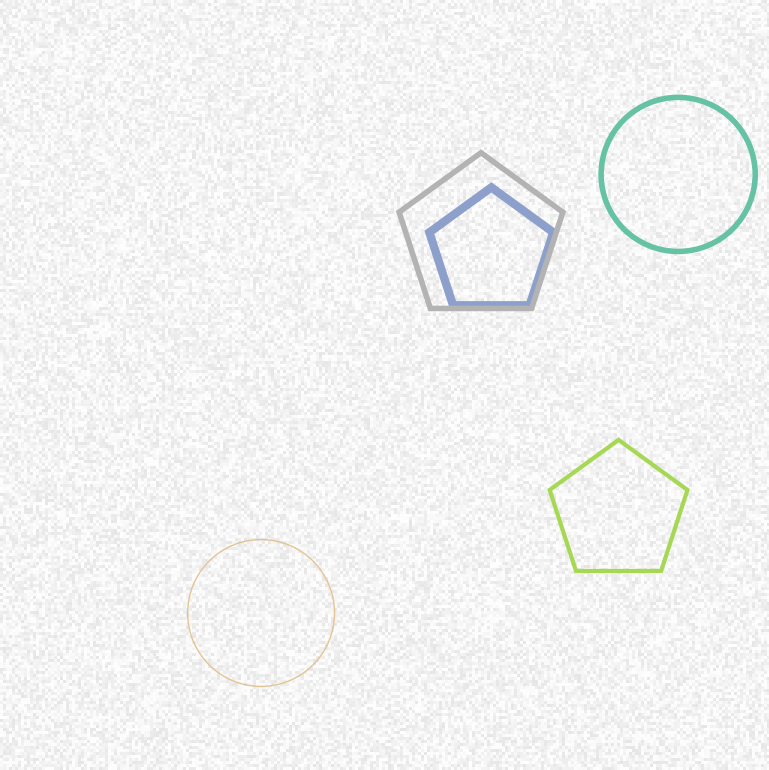[{"shape": "circle", "thickness": 2, "radius": 0.5, "center": [0.881, 0.773]}, {"shape": "pentagon", "thickness": 3, "radius": 0.42, "center": [0.638, 0.672]}, {"shape": "pentagon", "thickness": 1.5, "radius": 0.47, "center": [0.803, 0.335]}, {"shape": "circle", "thickness": 0.5, "radius": 0.48, "center": [0.339, 0.204]}, {"shape": "pentagon", "thickness": 2, "radius": 0.56, "center": [0.625, 0.69]}]